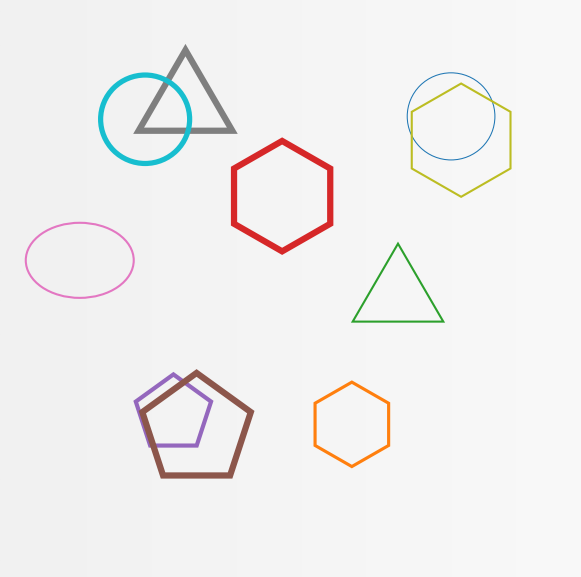[{"shape": "circle", "thickness": 0.5, "radius": 0.38, "center": [0.776, 0.798]}, {"shape": "hexagon", "thickness": 1.5, "radius": 0.37, "center": [0.605, 0.264]}, {"shape": "triangle", "thickness": 1, "radius": 0.45, "center": [0.685, 0.487]}, {"shape": "hexagon", "thickness": 3, "radius": 0.48, "center": [0.485, 0.659]}, {"shape": "pentagon", "thickness": 2, "radius": 0.34, "center": [0.298, 0.283]}, {"shape": "pentagon", "thickness": 3, "radius": 0.49, "center": [0.338, 0.255]}, {"shape": "oval", "thickness": 1, "radius": 0.46, "center": [0.137, 0.548]}, {"shape": "triangle", "thickness": 3, "radius": 0.47, "center": [0.319, 0.819]}, {"shape": "hexagon", "thickness": 1, "radius": 0.49, "center": [0.793, 0.756]}, {"shape": "circle", "thickness": 2.5, "radius": 0.38, "center": [0.25, 0.793]}]